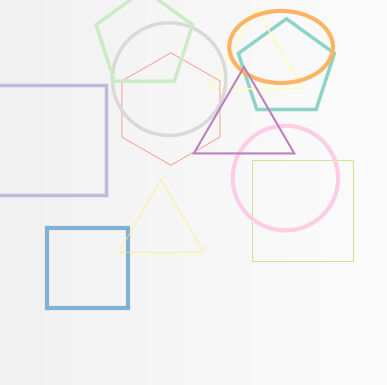[{"shape": "pentagon", "thickness": 2.5, "radius": 0.65, "center": [0.739, 0.821]}, {"shape": "triangle", "thickness": 1, "radius": 0.69, "center": [0.662, 0.839]}, {"shape": "square", "thickness": 2.5, "radius": 0.71, "center": [0.13, 0.637]}, {"shape": "hexagon", "thickness": 0.5, "radius": 0.73, "center": [0.441, 0.717]}, {"shape": "square", "thickness": 3, "radius": 0.52, "center": [0.225, 0.304]}, {"shape": "oval", "thickness": 3, "radius": 0.67, "center": [0.725, 0.878]}, {"shape": "square", "thickness": 0.5, "radius": 0.65, "center": [0.782, 0.453]}, {"shape": "circle", "thickness": 3, "radius": 0.68, "center": [0.737, 0.537]}, {"shape": "circle", "thickness": 2.5, "radius": 0.73, "center": [0.436, 0.794]}, {"shape": "triangle", "thickness": 1.5, "radius": 0.75, "center": [0.63, 0.676]}, {"shape": "pentagon", "thickness": 2.5, "radius": 0.66, "center": [0.373, 0.895]}, {"shape": "triangle", "thickness": 0.5, "radius": 0.63, "center": [0.416, 0.408]}]